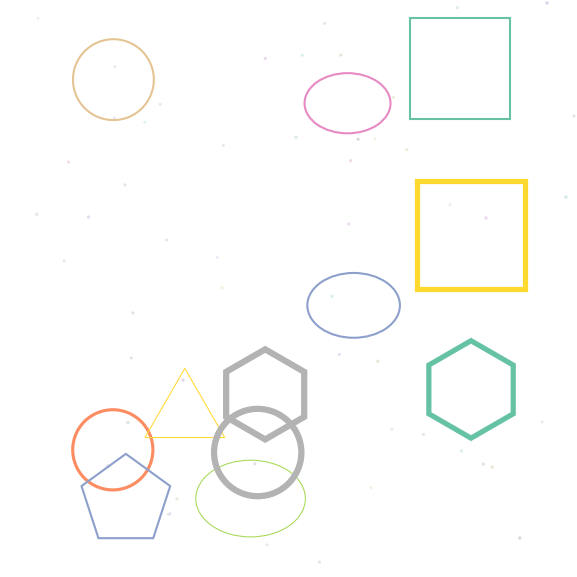[{"shape": "square", "thickness": 1, "radius": 0.44, "center": [0.797, 0.88]}, {"shape": "hexagon", "thickness": 2.5, "radius": 0.42, "center": [0.816, 0.325]}, {"shape": "circle", "thickness": 1.5, "radius": 0.35, "center": [0.195, 0.22]}, {"shape": "oval", "thickness": 1, "radius": 0.4, "center": [0.612, 0.47]}, {"shape": "pentagon", "thickness": 1, "radius": 0.4, "center": [0.218, 0.133]}, {"shape": "oval", "thickness": 1, "radius": 0.37, "center": [0.602, 0.82]}, {"shape": "oval", "thickness": 0.5, "radius": 0.47, "center": [0.434, 0.136]}, {"shape": "square", "thickness": 2.5, "radius": 0.47, "center": [0.816, 0.592]}, {"shape": "triangle", "thickness": 0.5, "radius": 0.4, "center": [0.32, 0.281]}, {"shape": "circle", "thickness": 1, "radius": 0.35, "center": [0.196, 0.861]}, {"shape": "circle", "thickness": 3, "radius": 0.38, "center": [0.446, 0.216]}, {"shape": "hexagon", "thickness": 3, "radius": 0.39, "center": [0.459, 0.316]}]